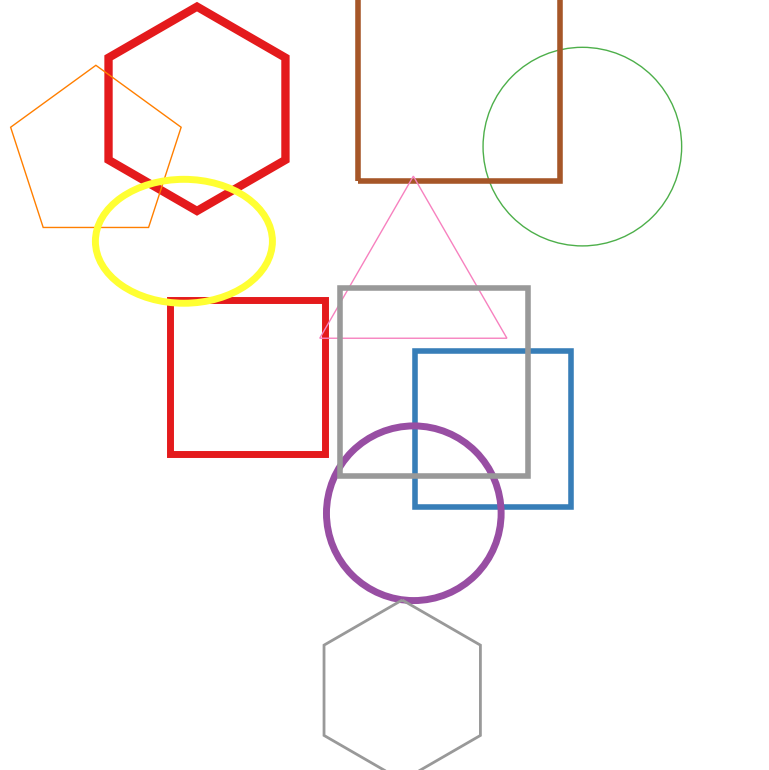[{"shape": "square", "thickness": 2.5, "radius": 0.5, "center": [0.321, 0.51]}, {"shape": "hexagon", "thickness": 3, "radius": 0.66, "center": [0.256, 0.859]}, {"shape": "square", "thickness": 2, "radius": 0.51, "center": [0.64, 0.443]}, {"shape": "circle", "thickness": 0.5, "radius": 0.64, "center": [0.756, 0.81]}, {"shape": "circle", "thickness": 2.5, "radius": 0.57, "center": [0.537, 0.333]}, {"shape": "pentagon", "thickness": 0.5, "radius": 0.58, "center": [0.125, 0.799]}, {"shape": "oval", "thickness": 2.5, "radius": 0.57, "center": [0.239, 0.687]}, {"shape": "square", "thickness": 2, "radius": 0.66, "center": [0.596, 0.896]}, {"shape": "triangle", "thickness": 0.5, "radius": 0.7, "center": [0.537, 0.631]}, {"shape": "square", "thickness": 2, "radius": 0.61, "center": [0.564, 0.504]}, {"shape": "hexagon", "thickness": 1, "radius": 0.59, "center": [0.522, 0.104]}]